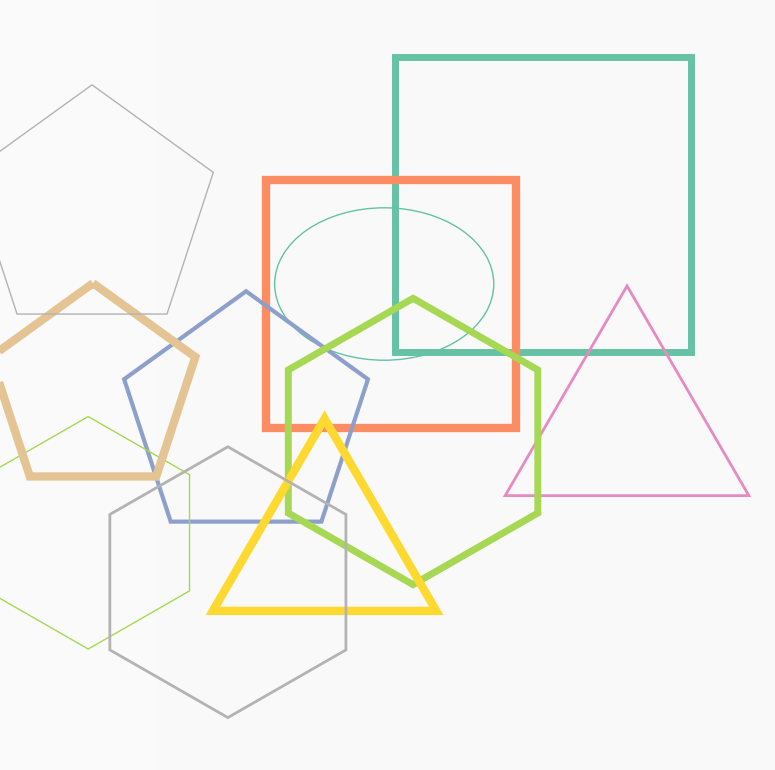[{"shape": "oval", "thickness": 0.5, "radius": 0.71, "center": [0.496, 0.631]}, {"shape": "square", "thickness": 2.5, "radius": 0.96, "center": [0.701, 0.734]}, {"shape": "square", "thickness": 3, "radius": 0.81, "center": [0.505, 0.606]}, {"shape": "pentagon", "thickness": 1.5, "radius": 0.83, "center": [0.317, 0.456]}, {"shape": "triangle", "thickness": 1, "radius": 0.91, "center": [0.809, 0.447]}, {"shape": "hexagon", "thickness": 2.5, "radius": 0.93, "center": [0.533, 0.427]}, {"shape": "hexagon", "thickness": 0.5, "radius": 0.75, "center": [0.114, 0.308]}, {"shape": "triangle", "thickness": 3, "radius": 0.83, "center": [0.419, 0.29]}, {"shape": "pentagon", "thickness": 3, "radius": 0.69, "center": [0.12, 0.493]}, {"shape": "hexagon", "thickness": 1, "radius": 0.88, "center": [0.294, 0.244]}, {"shape": "pentagon", "thickness": 0.5, "radius": 0.82, "center": [0.119, 0.725]}]